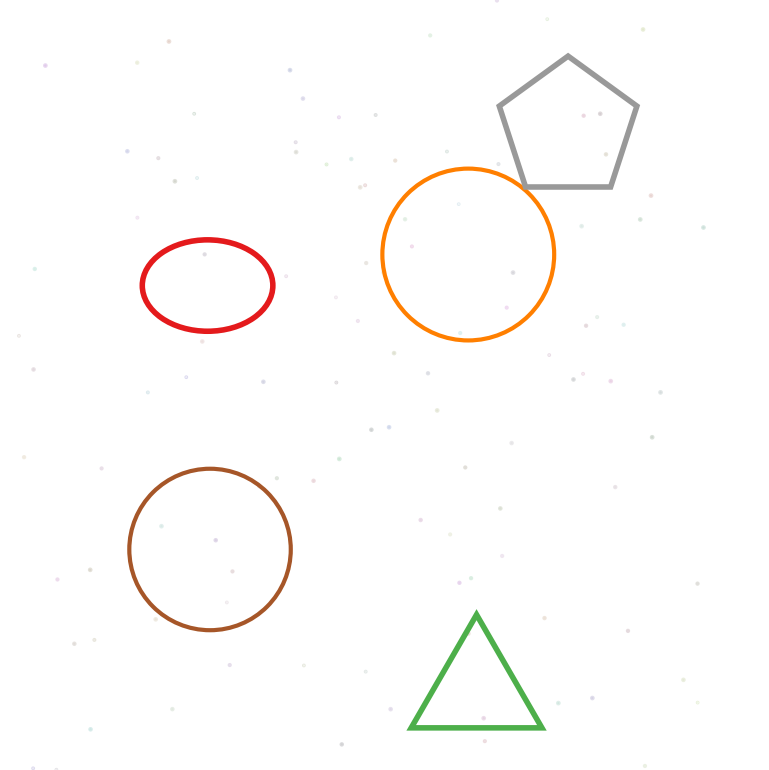[{"shape": "oval", "thickness": 2, "radius": 0.42, "center": [0.27, 0.629]}, {"shape": "triangle", "thickness": 2, "radius": 0.49, "center": [0.619, 0.104]}, {"shape": "circle", "thickness": 1.5, "radius": 0.56, "center": [0.608, 0.669]}, {"shape": "circle", "thickness": 1.5, "radius": 0.52, "center": [0.273, 0.286]}, {"shape": "pentagon", "thickness": 2, "radius": 0.47, "center": [0.738, 0.833]}]